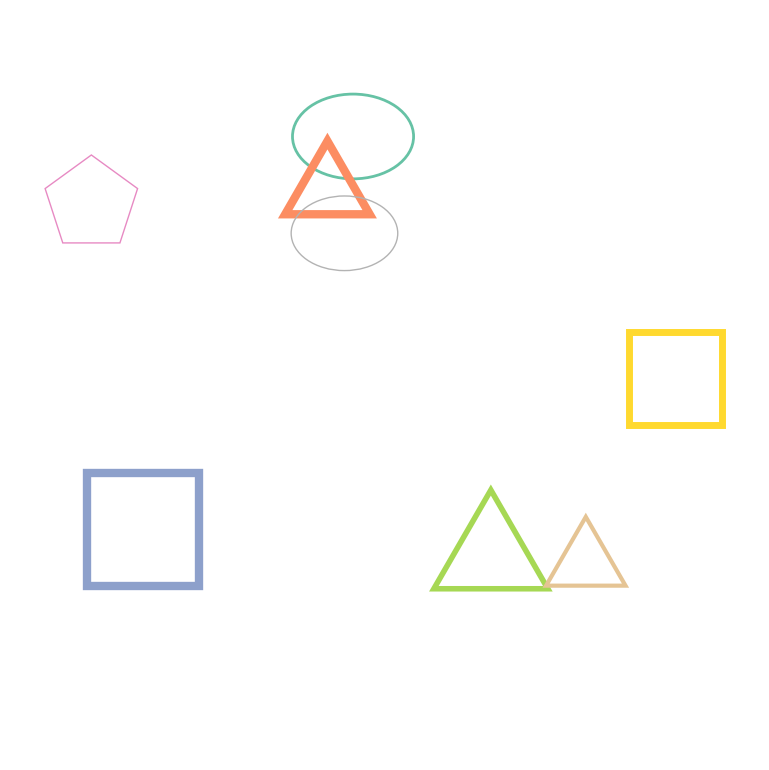[{"shape": "oval", "thickness": 1, "radius": 0.39, "center": [0.458, 0.823]}, {"shape": "triangle", "thickness": 3, "radius": 0.32, "center": [0.425, 0.753]}, {"shape": "square", "thickness": 3, "radius": 0.37, "center": [0.186, 0.312]}, {"shape": "pentagon", "thickness": 0.5, "radius": 0.32, "center": [0.119, 0.736]}, {"shape": "triangle", "thickness": 2, "radius": 0.43, "center": [0.637, 0.278]}, {"shape": "square", "thickness": 2.5, "radius": 0.3, "center": [0.877, 0.509]}, {"shape": "triangle", "thickness": 1.5, "radius": 0.3, "center": [0.761, 0.269]}, {"shape": "oval", "thickness": 0.5, "radius": 0.35, "center": [0.447, 0.697]}]